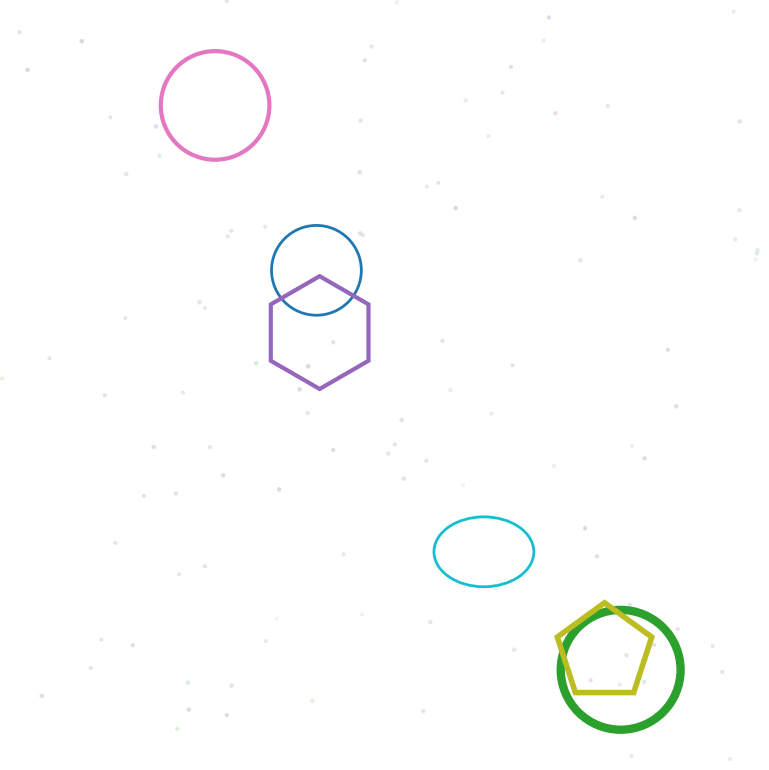[{"shape": "circle", "thickness": 1, "radius": 0.29, "center": [0.411, 0.649]}, {"shape": "circle", "thickness": 3, "radius": 0.39, "center": [0.806, 0.13]}, {"shape": "hexagon", "thickness": 1.5, "radius": 0.37, "center": [0.415, 0.568]}, {"shape": "circle", "thickness": 1.5, "radius": 0.35, "center": [0.279, 0.863]}, {"shape": "pentagon", "thickness": 2, "radius": 0.32, "center": [0.785, 0.153]}, {"shape": "oval", "thickness": 1, "radius": 0.32, "center": [0.628, 0.283]}]